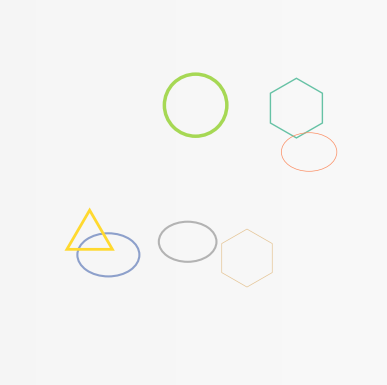[{"shape": "hexagon", "thickness": 1, "radius": 0.39, "center": [0.765, 0.719]}, {"shape": "oval", "thickness": 0.5, "radius": 0.36, "center": [0.798, 0.605]}, {"shape": "oval", "thickness": 1.5, "radius": 0.4, "center": [0.28, 0.338]}, {"shape": "circle", "thickness": 2.5, "radius": 0.4, "center": [0.505, 0.727]}, {"shape": "triangle", "thickness": 2, "radius": 0.34, "center": [0.231, 0.386]}, {"shape": "hexagon", "thickness": 0.5, "radius": 0.38, "center": [0.637, 0.33]}, {"shape": "oval", "thickness": 1.5, "radius": 0.37, "center": [0.484, 0.372]}]